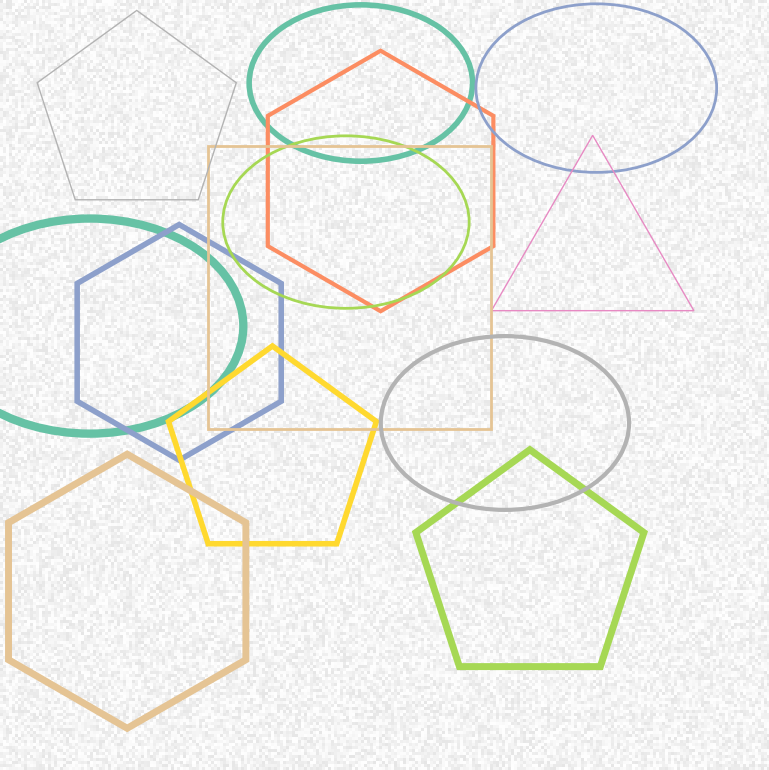[{"shape": "oval", "thickness": 2, "radius": 0.73, "center": [0.469, 0.892]}, {"shape": "oval", "thickness": 3, "radius": 1.0, "center": [0.116, 0.577]}, {"shape": "hexagon", "thickness": 1.5, "radius": 0.85, "center": [0.494, 0.765]}, {"shape": "hexagon", "thickness": 2, "radius": 0.76, "center": [0.233, 0.555]}, {"shape": "oval", "thickness": 1, "radius": 0.78, "center": [0.774, 0.886]}, {"shape": "triangle", "thickness": 0.5, "radius": 0.76, "center": [0.77, 0.672]}, {"shape": "pentagon", "thickness": 2.5, "radius": 0.78, "center": [0.688, 0.26]}, {"shape": "oval", "thickness": 1, "radius": 0.8, "center": [0.449, 0.712]}, {"shape": "pentagon", "thickness": 2, "radius": 0.71, "center": [0.354, 0.409]}, {"shape": "square", "thickness": 1, "radius": 0.92, "center": [0.454, 0.626]}, {"shape": "hexagon", "thickness": 2.5, "radius": 0.89, "center": [0.165, 0.232]}, {"shape": "pentagon", "thickness": 0.5, "radius": 0.68, "center": [0.178, 0.851]}, {"shape": "oval", "thickness": 1.5, "radius": 0.81, "center": [0.656, 0.451]}]